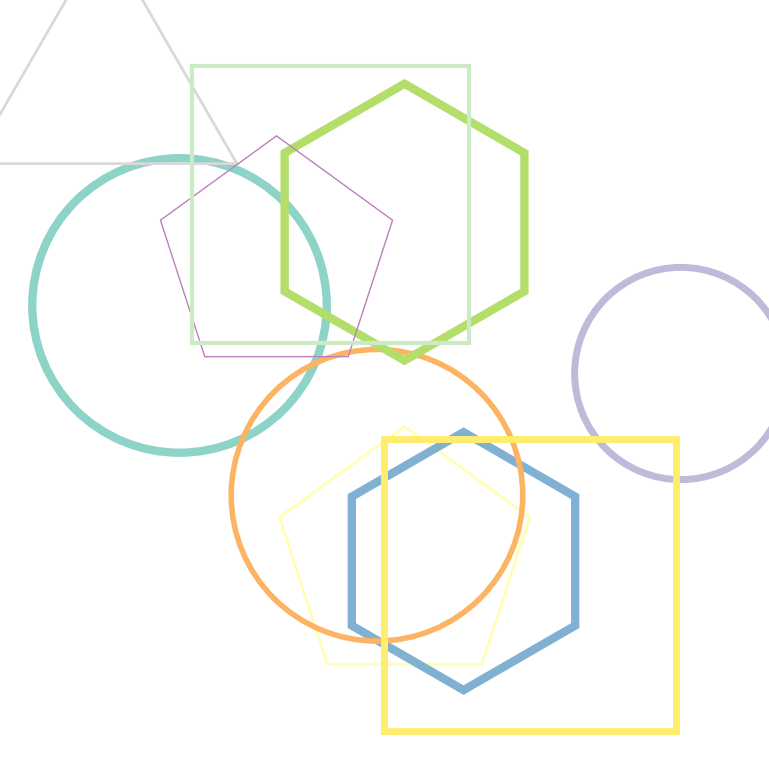[{"shape": "circle", "thickness": 3, "radius": 0.96, "center": [0.233, 0.603]}, {"shape": "pentagon", "thickness": 1, "radius": 0.85, "center": [0.525, 0.275]}, {"shape": "circle", "thickness": 2.5, "radius": 0.69, "center": [0.884, 0.515]}, {"shape": "hexagon", "thickness": 3, "radius": 0.84, "center": [0.602, 0.271]}, {"shape": "circle", "thickness": 2, "radius": 0.95, "center": [0.49, 0.357]}, {"shape": "hexagon", "thickness": 3, "radius": 0.9, "center": [0.525, 0.711]}, {"shape": "triangle", "thickness": 1, "radius": 1.0, "center": [0.135, 0.887]}, {"shape": "pentagon", "thickness": 0.5, "radius": 0.79, "center": [0.359, 0.665]}, {"shape": "square", "thickness": 1.5, "radius": 0.9, "center": [0.429, 0.735]}, {"shape": "square", "thickness": 2.5, "radius": 0.95, "center": [0.688, 0.24]}]